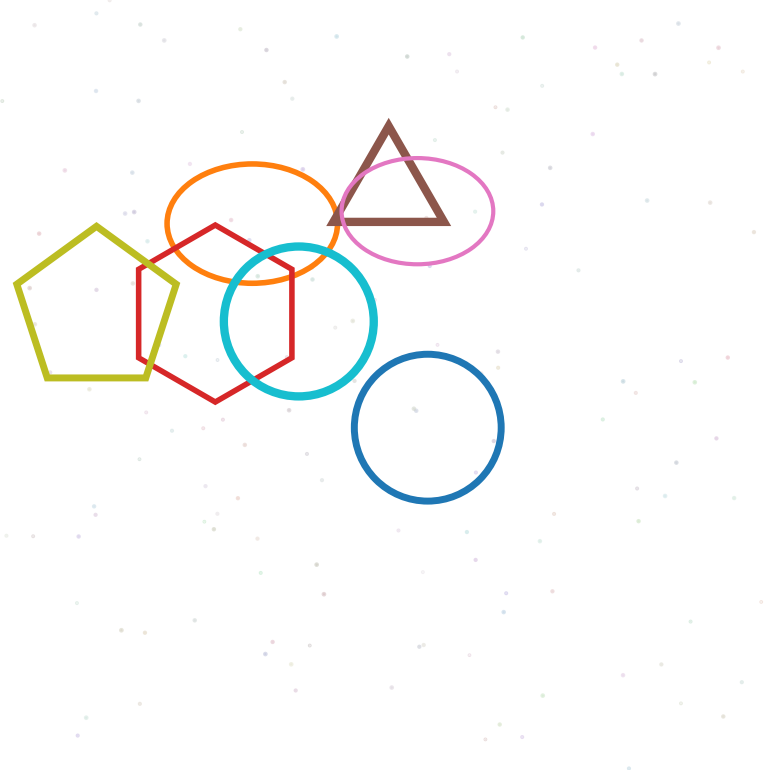[{"shape": "circle", "thickness": 2.5, "radius": 0.48, "center": [0.556, 0.445]}, {"shape": "oval", "thickness": 2, "radius": 0.55, "center": [0.328, 0.71]}, {"shape": "hexagon", "thickness": 2, "radius": 0.57, "center": [0.28, 0.593]}, {"shape": "triangle", "thickness": 3, "radius": 0.41, "center": [0.505, 0.753]}, {"shape": "oval", "thickness": 1.5, "radius": 0.49, "center": [0.542, 0.726]}, {"shape": "pentagon", "thickness": 2.5, "radius": 0.54, "center": [0.125, 0.597]}, {"shape": "circle", "thickness": 3, "radius": 0.49, "center": [0.388, 0.583]}]